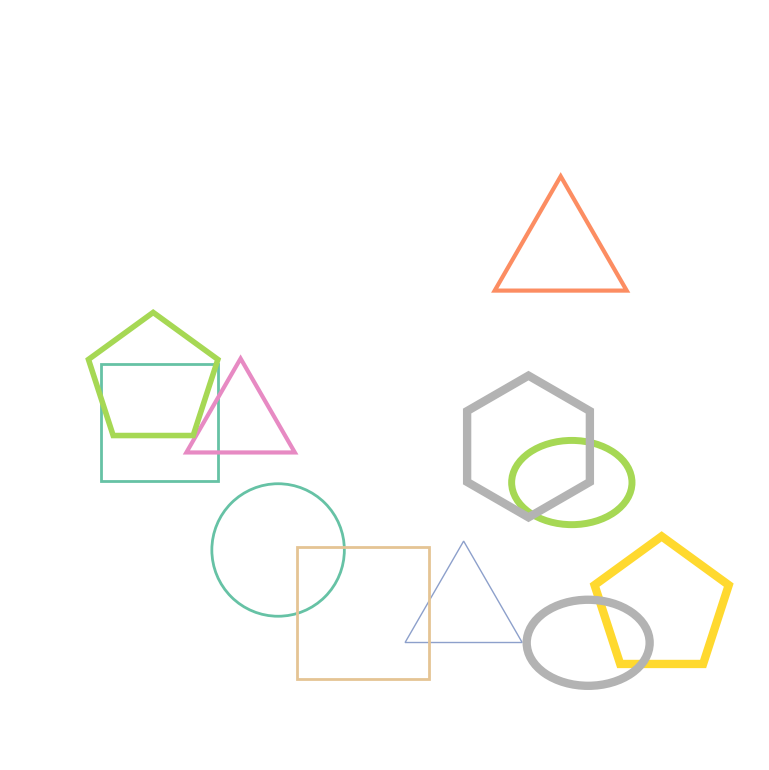[{"shape": "circle", "thickness": 1, "radius": 0.43, "center": [0.361, 0.286]}, {"shape": "square", "thickness": 1, "radius": 0.38, "center": [0.207, 0.451]}, {"shape": "triangle", "thickness": 1.5, "radius": 0.49, "center": [0.728, 0.672]}, {"shape": "triangle", "thickness": 0.5, "radius": 0.44, "center": [0.602, 0.209]}, {"shape": "triangle", "thickness": 1.5, "radius": 0.41, "center": [0.312, 0.453]}, {"shape": "pentagon", "thickness": 2, "radius": 0.44, "center": [0.199, 0.506]}, {"shape": "oval", "thickness": 2.5, "radius": 0.39, "center": [0.743, 0.373]}, {"shape": "pentagon", "thickness": 3, "radius": 0.46, "center": [0.859, 0.212]}, {"shape": "square", "thickness": 1, "radius": 0.43, "center": [0.472, 0.204]}, {"shape": "oval", "thickness": 3, "radius": 0.4, "center": [0.764, 0.165]}, {"shape": "hexagon", "thickness": 3, "radius": 0.46, "center": [0.686, 0.42]}]